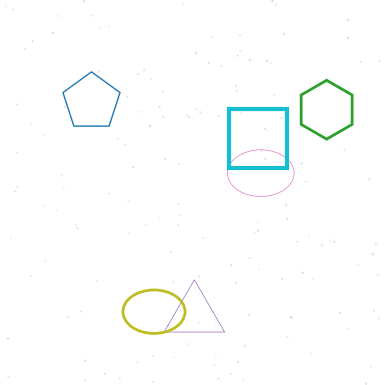[{"shape": "pentagon", "thickness": 1, "radius": 0.39, "center": [0.238, 0.735]}, {"shape": "hexagon", "thickness": 2, "radius": 0.38, "center": [0.848, 0.715]}, {"shape": "triangle", "thickness": 0.5, "radius": 0.45, "center": [0.505, 0.183]}, {"shape": "oval", "thickness": 0.5, "radius": 0.43, "center": [0.677, 0.55]}, {"shape": "oval", "thickness": 2, "radius": 0.4, "center": [0.4, 0.19]}, {"shape": "square", "thickness": 3, "radius": 0.38, "center": [0.67, 0.639]}]